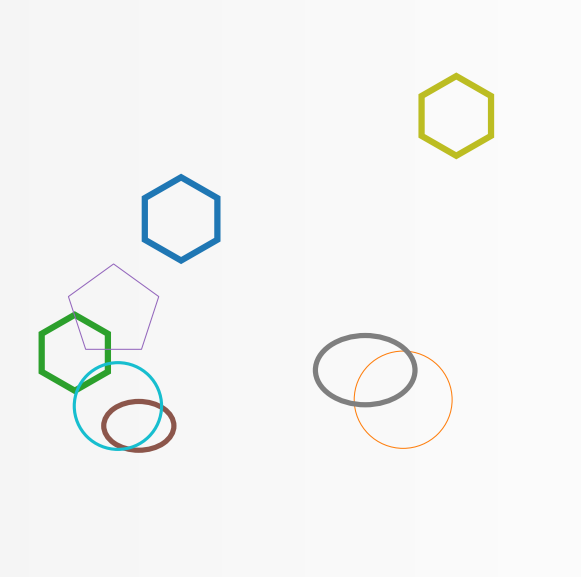[{"shape": "hexagon", "thickness": 3, "radius": 0.36, "center": [0.312, 0.62]}, {"shape": "circle", "thickness": 0.5, "radius": 0.42, "center": [0.694, 0.307]}, {"shape": "hexagon", "thickness": 3, "radius": 0.33, "center": [0.129, 0.388]}, {"shape": "pentagon", "thickness": 0.5, "radius": 0.41, "center": [0.195, 0.46]}, {"shape": "oval", "thickness": 2.5, "radius": 0.3, "center": [0.239, 0.262]}, {"shape": "oval", "thickness": 2.5, "radius": 0.43, "center": [0.628, 0.358]}, {"shape": "hexagon", "thickness": 3, "radius": 0.34, "center": [0.785, 0.798]}, {"shape": "circle", "thickness": 1.5, "radius": 0.38, "center": [0.203, 0.296]}]